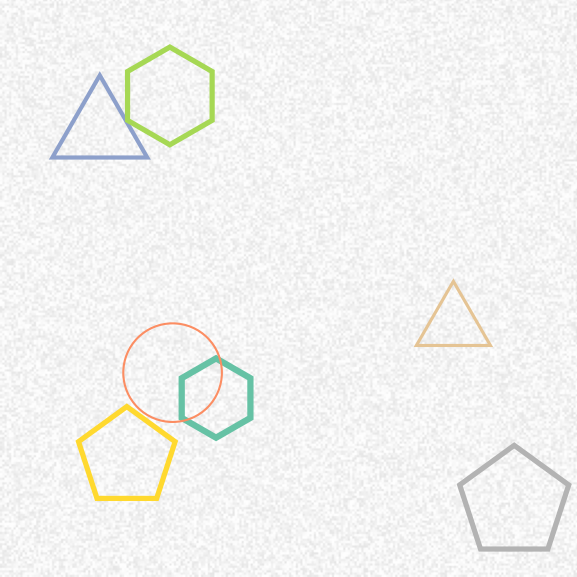[{"shape": "hexagon", "thickness": 3, "radius": 0.34, "center": [0.374, 0.31]}, {"shape": "circle", "thickness": 1, "radius": 0.43, "center": [0.299, 0.354]}, {"shape": "triangle", "thickness": 2, "radius": 0.47, "center": [0.173, 0.774]}, {"shape": "hexagon", "thickness": 2.5, "radius": 0.42, "center": [0.294, 0.833]}, {"shape": "pentagon", "thickness": 2.5, "radius": 0.44, "center": [0.22, 0.207]}, {"shape": "triangle", "thickness": 1.5, "radius": 0.37, "center": [0.785, 0.438]}, {"shape": "pentagon", "thickness": 2.5, "radius": 0.5, "center": [0.89, 0.129]}]